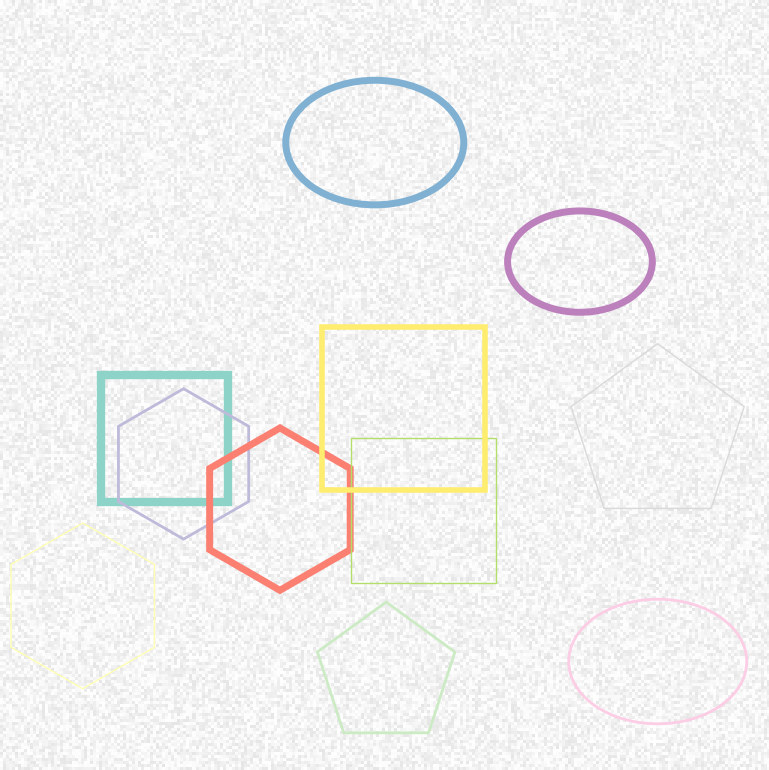[{"shape": "square", "thickness": 3, "radius": 0.41, "center": [0.213, 0.43]}, {"shape": "hexagon", "thickness": 0.5, "radius": 0.54, "center": [0.107, 0.213]}, {"shape": "hexagon", "thickness": 1, "radius": 0.49, "center": [0.238, 0.398]}, {"shape": "hexagon", "thickness": 2.5, "radius": 0.53, "center": [0.364, 0.339]}, {"shape": "oval", "thickness": 2.5, "radius": 0.58, "center": [0.487, 0.815]}, {"shape": "square", "thickness": 0.5, "radius": 0.47, "center": [0.55, 0.337]}, {"shape": "oval", "thickness": 1, "radius": 0.58, "center": [0.854, 0.141]}, {"shape": "pentagon", "thickness": 0.5, "radius": 0.59, "center": [0.854, 0.435]}, {"shape": "oval", "thickness": 2.5, "radius": 0.47, "center": [0.753, 0.66]}, {"shape": "pentagon", "thickness": 1, "radius": 0.47, "center": [0.501, 0.124]}, {"shape": "square", "thickness": 2, "radius": 0.53, "center": [0.524, 0.47]}]